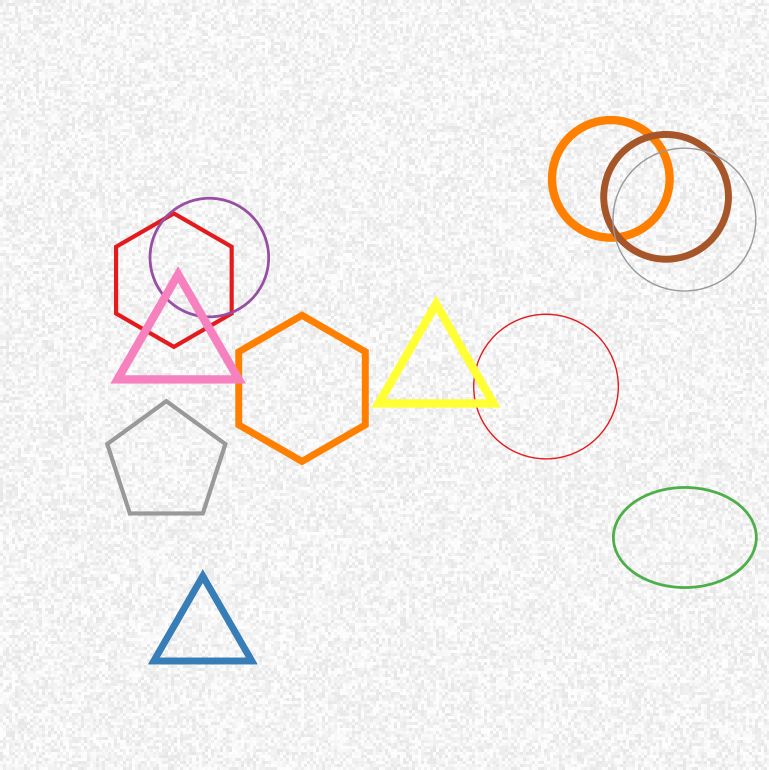[{"shape": "circle", "thickness": 0.5, "radius": 0.47, "center": [0.709, 0.498]}, {"shape": "hexagon", "thickness": 1.5, "radius": 0.43, "center": [0.226, 0.636]}, {"shape": "triangle", "thickness": 2.5, "radius": 0.37, "center": [0.263, 0.178]}, {"shape": "oval", "thickness": 1, "radius": 0.46, "center": [0.889, 0.302]}, {"shape": "circle", "thickness": 1, "radius": 0.39, "center": [0.272, 0.666]}, {"shape": "hexagon", "thickness": 2.5, "radius": 0.47, "center": [0.392, 0.496]}, {"shape": "circle", "thickness": 3, "radius": 0.38, "center": [0.793, 0.768]}, {"shape": "triangle", "thickness": 3, "radius": 0.43, "center": [0.566, 0.519]}, {"shape": "circle", "thickness": 2.5, "radius": 0.41, "center": [0.865, 0.744]}, {"shape": "triangle", "thickness": 3, "radius": 0.45, "center": [0.231, 0.553]}, {"shape": "pentagon", "thickness": 1.5, "radius": 0.4, "center": [0.216, 0.398]}, {"shape": "circle", "thickness": 0.5, "radius": 0.46, "center": [0.889, 0.715]}]